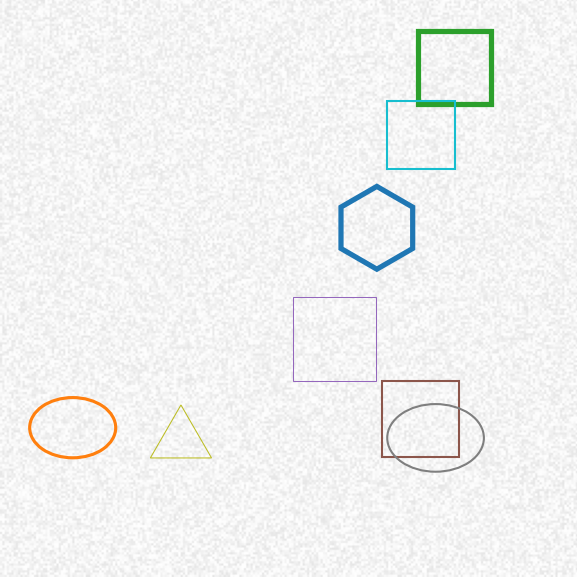[{"shape": "hexagon", "thickness": 2.5, "radius": 0.36, "center": [0.653, 0.605]}, {"shape": "oval", "thickness": 1.5, "radius": 0.37, "center": [0.126, 0.259]}, {"shape": "square", "thickness": 2.5, "radius": 0.31, "center": [0.787, 0.883]}, {"shape": "square", "thickness": 0.5, "radius": 0.36, "center": [0.579, 0.412]}, {"shape": "square", "thickness": 1, "radius": 0.33, "center": [0.728, 0.273]}, {"shape": "oval", "thickness": 1, "radius": 0.42, "center": [0.754, 0.241]}, {"shape": "triangle", "thickness": 0.5, "radius": 0.31, "center": [0.313, 0.237]}, {"shape": "square", "thickness": 1, "radius": 0.29, "center": [0.729, 0.766]}]